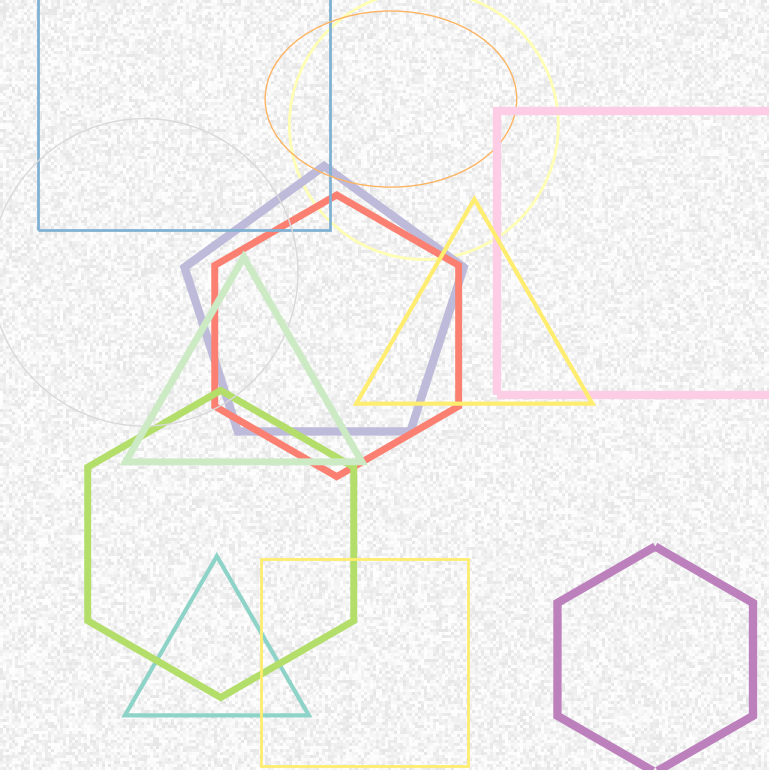[{"shape": "triangle", "thickness": 1.5, "radius": 0.69, "center": [0.282, 0.14]}, {"shape": "circle", "thickness": 1, "radius": 0.87, "center": [0.55, 0.838]}, {"shape": "pentagon", "thickness": 3, "radius": 0.95, "center": [0.421, 0.594]}, {"shape": "hexagon", "thickness": 2.5, "radius": 0.91, "center": [0.437, 0.564]}, {"shape": "square", "thickness": 1, "radius": 0.95, "center": [0.239, 0.891]}, {"shape": "oval", "thickness": 0.5, "radius": 0.82, "center": [0.508, 0.871]}, {"shape": "hexagon", "thickness": 2.5, "radius": 1.0, "center": [0.287, 0.294]}, {"shape": "square", "thickness": 3, "radius": 0.92, "center": [0.83, 0.671]}, {"shape": "circle", "thickness": 0.5, "radius": 1.0, "center": [0.187, 0.646]}, {"shape": "hexagon", "thickness": 3, "radius": 0.73, "center": [0.851, 0.144]}, {"shape": "triangle", "thickness": 2.5, "radius": 0.89, "center": [0.317, 0.489]}, {"shape": "square", "thickness": 1, "radius": 0.67, "center": [0.474, 0.14]}, {"shape": "triangle", "thickness": 1.5, "radius": 0.89, "center": [0.616, 0.564]}]